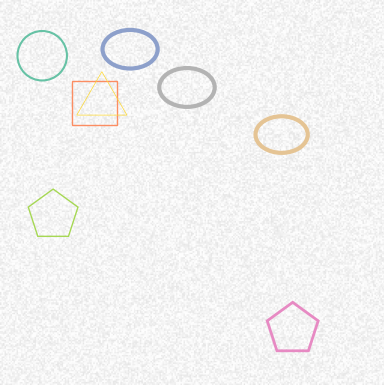[{"shape": "circle", "thickness": 1.5, "radius": 0.32, "center": [0.11, 0.855]}, {"shape": "square", "thickness": 1, "radius": 0.29, "center": [0.245, 0.733]}, {"shape": "oval", "thickness": 3, "radius": 0.36, "center": [0.338, 0.872]}, {"shape": "pentagon", "thickness": 2, "radius": 0.35, "center": [0.76, 0.145]}, {"shape": "pentagon", "thickness": 1, "radius": 0.34, "center": [0.138, 0.441]}, {"shape": "triangle", "thickness": 0.5, "radius": 0.38, "center": [0.265, 0.739]}, {"shape": "oval", "thickness": 3, "radius": 0.34, "center": [0.732, 0.65]}, {"shape": "oval", "thickness": 3, "radius": 0.36, "center": [0.486, 0.773]}]